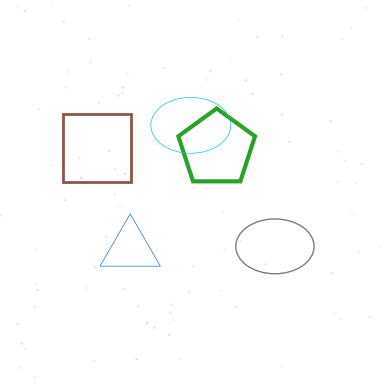[{"shape": "triangle", "thickness": 0.5, "radius": 0.45, "center": [0.338, 0.354]}, {"shape": "pentagon", "thickness": 3, "radius": 0.52, "center": [0.563, 0.614]}, {"shape": "square", "thickness": 2, "radius": 0.44, "center": [0.251, 0.616]}, {"shape": "oval", "thickness": 1, "radius": 0.51, "center": [0.714, 0.36]}, {"shape": "oval", "thickness": 0.5, "radius": 0.52, "center": [0.496, 0.675]}]